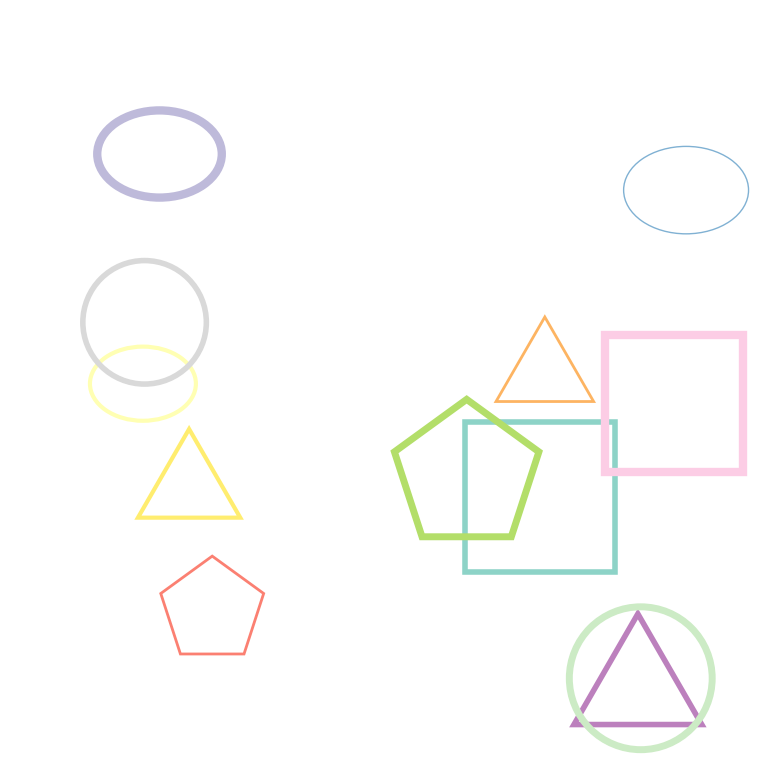[{"shape": "square", "thickness": 2, "radius": 0.49, "center": [0.702, 0.354]}, {"shape": "oval", "thickness": 1.5, "radius": 0.34, "center": [0.186, 0.502]}, {"shape": "oval", "thickness": 3, "radius": 0.4, "center": [0.207, 0.8]}, {"shape": "pentagon", "thickness": 1, "radius": 0.35, "center": [0.276, 0.208]}, {"shape": "oval", "thickness": 0.5, "radius": 0.41, "center": [0.891, 0.753]}, {"shape": "triangle", "thickness": 1, "radius": 0.37, "center": [0.708, 0.515]}, {"shape": "pentagon", "thickness": 2.5, "radius": 0.49, "center": [0.606, 0.383]}, {"shape": "square", "thickness": 3, "radius": 0.45, "center": [0.875, 0.476]}, {"shape": "circle", "thickness": 2, "radius": 0.4, "center": [0.188, 0.581]}, {"shape": "triangle", "thickness": 2, "radius": 0.48, "center": [0.828, 0.107]}, {"shape": "circle", "thickness": 2.5, "radius": 0.46, "center": [0.832, 0.119]}, {"shape": "triangle", "thickness": 1.5, "radius": 0.38, "center": [0.246, 0.366]}]